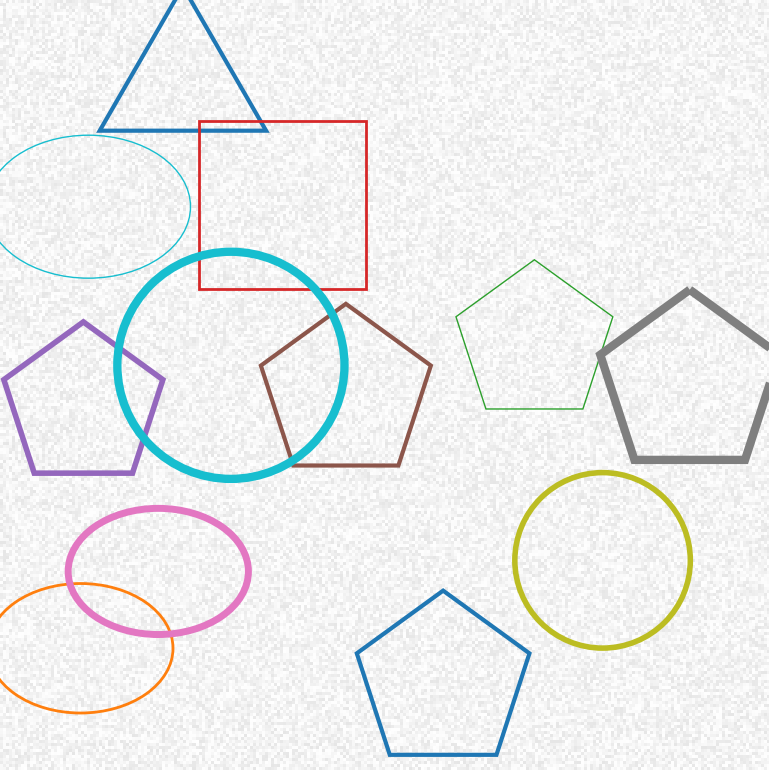[{"shape": "pentagon", "thickness": 1.5, "radius": 0.59, "center": [0.575, 0.115]}, {"shape": "triangle", "thickness": 1.5, "radius": 0.62, "center": [0.238, 0.893]}, {"shape": "oval", "thickness": 1, "radius": 0.6, "center": [0.105, 0.158]}, {"shape": "pentagon", "thickness": 0.5, "radius": 0.54, "center": [0.694, 0.556]}, {"shape": "square", "thickness": 1, "radius": 0.54, "center": [0.367, 0.734]}, {"shape": "pentagon", "thickness": 2, "radius": 0.54, "center": [0.108, 0.473]}, {"shape": "pentagon", "thickness": 1.5, "radius": 0.58, "center": [0.449, 0.489]}, {"shape": "oval", "thickness": 2.5, "radius": 0.59, "center": [0.206, 0.258]}, {"shape": "pentagon", "thickness": 3, "radius": 0.61, "center": [0.896, 0.502]}, {"shape": "circle", "thickness": 2, "radius": 0.57, "center": [0.783, 0.272]}, {"shape": "oval", "thickness": 0.5, "radius": 0.66, "center": [0.115, 0.732]}, {"shape": "circle", "thickness": 3, "radius": 0.74, "center": [0.3, 0.526]}]